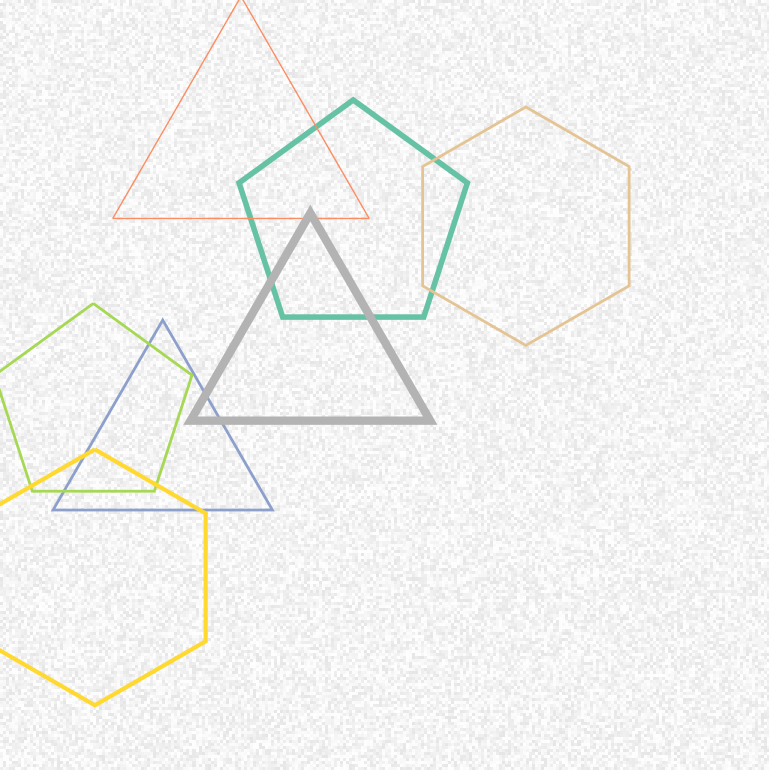[{"shape": "pentagon", "thickness": 2, "radius": 0.78, "center": [0.459, 0.714]}, {"shape": "triangle", "thickness": 0.5, "radius": 0.96, "center": [0.313, 0.812]}, {"shape": "triangle", "thickness": 1, "radius": 0.82, "center": [0.211, 0.42]}, {"shape": "pentagon", "thickness": 1, "radius": 0.67, "center": [0.121, 0.471]}, {"shape": "hexagon", "thickness": 1.5, "radius": 0.83, "center": [0.123, 0.25]}, {"shape": "hexagon", "thickness": 1, "radius": 0.77, "center": [0.683, 0.706]}, {"shape": "triangle", "thickness": 3, "radius": 0.9, "center": [0.403, 0.544]}]